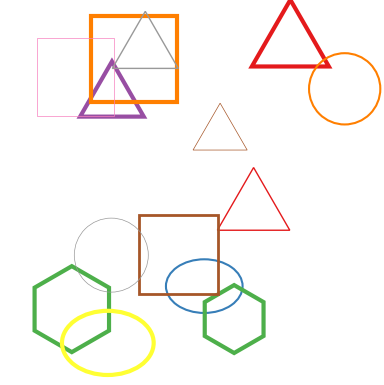[{"shape": "triangle", "thickness": 1, "radius": 0.54, "center": [0.659, 0.456]}, {"shape": "triangle", "thickness": 3, "radius": 0.58, "center": [0.754, 0.885]}, {"shape": "oval", "thickness": 1.5, "radius": 0.5, "center": [0.531, 0.257]}, {"shape": "hexagon", "thickness": 3, "radius": 0.56, "center": [0.187, 0.197]}, {"shape": "hexagon", "thickness": 3, "radius": 0.44, "center": [0.608, 0.171]}, {"shape": "triangle", "thickness": 3, "radius": 0.48, "center": [0.291, 0.745]}, {"shape": "circle", "thickness": 1.5, "radius": 0.46, "center": [0.895, 0.769]}, {"shape": "square", "thickness": 3, "radius": 0.56, "center": [0.347, 0.848]}, {"shape": "oval", "thickness": 3, "radius": 0.6, "center": [0.28, 0.109]}, {"shape": "triangle", "thickness": 0.5, "radius": 0.41, "center": [0.572, 0.651]}, {"shape": "square", "thickness": 2, "radius": 0.51, "center": [0.464, 0.338]}, {"shape": "square", "thickness": 0.5, "radius": 0.5, "center": [0.197, 0.8]}, {"shape": "circle", "thickness": 0.5, "radius": 0.48, "center": [0.289, 0.337]}, {"shape": "triangle", "thickness": 1, "radius": 0.49, "center": [0.377, 0.872]}]